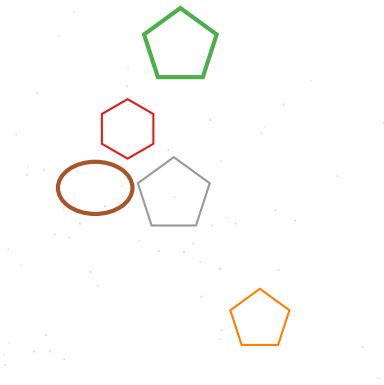[{"shape": "hexagon", "thickness": 1.5, "radius": 0.39, "center": [0.331, 0.665]}, {"shape": "pentagon", "thickness": 3, "radius": 0.5, "center": [0.468, 0.88]}, {"shape": "pentagon", "thickness": 1.5, "radius": 0.4, "center": [0.675, 0.169]}, {"shape": "oval", "thickness": 3, "radius": 0.48, "center": [0.247, 0.512]}, {"shape": "pentagon", "thickness": 1.5, "radius": 0.49, "center": [0.451, 0.494]}]